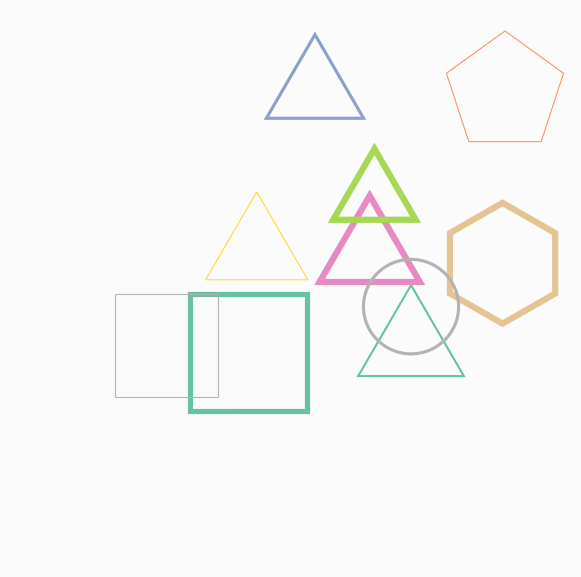[{"shape": "triangle", "thickness": 1, "radius": 0.52, "center": [0.707, 0.4]}, {"shape": "square", "thickness": 2.5, "radius": 0.51, "center": [0.427, 0.389]}, {"shape": "pentagon", "thickness": 0.5, "radius": 0.53, "center": [0.869, 0.84]}, {"shape": "triangle", "thickness": 1.5, "radius": 0.48, "center": [0.542, 0.843]}, {"shape": "triangle", "thickness": 3, "radius": 0.5, "center": [0.636, 0.561]}, {"shape": "triangle", "thickness": 3, "radius": 0.41, "center": [0.644, 0.66]}, {"shape": "triangle", "thickness": 0.5, "radius": 0.51, "center": [0.442, 0.565]}, {"shape": "hexagon", "thickness": 3, "radius": 0.52, "center": [0.865, 0.543]}, {"shape": "circle", "thickness": 1.5, "radius": 0.41, "center": [0.707, 0.468]}, {"shape": "square", "thickness": 0.5, "radius": 0.44, "center": [0.286, 0.401]}]